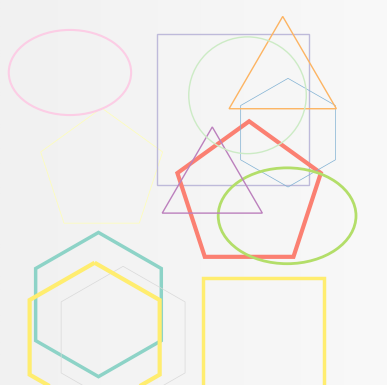[{"shape": "hexagon", "thickness": 2.5, "radius": 0.94, "center": [0.254, 0.209]}, {"shape": "pentagon", "thickness": 0.5, "radius": 0.83, "center": [0.262, 0.554]}, {"shape": "square", "thickness": 1, "radius": 0.98, "center": [0.601, 0.716]}, {"shape": "pentagon", "thickness": 3, "radius": 0.97, "center": [0.643, 0.49]}, {"shape": "hexagon", "thickness": 0.5, "radius": 0.71, "center": [0.743, 0.655]}, {"shape": "triangle", "thickness": 1, "radius": 0.8, "center": [0.73, 0.797]}, {"shape": "oval", "thickness": 2, "radius": 0.89, "center": [0.741, 0.44]}, {"shape": "oval", "thickness": 1.5, "radius": 0.79, "center": [0.181, 0.812]}, {"shape": "hexagon", "thickness": 0.5, "radius": 0.92, "center": [0.318, 0.124]}, {"shape": "triangle", "thickness": 1, "radius": 0.75, "center": [0.548, 0.521]}, {"shape": "circle", "thickness": 1, "radius": 0.76, "center": [0.639, 0.753]}, {"shape": "square", "thickness": 2.5, "radius": 0.78, "center": [0.681, 0.123]}, {"shape": "hexagon", "thickness": 3, "radius": 0.97, "center": [0.244, 0.124]}]